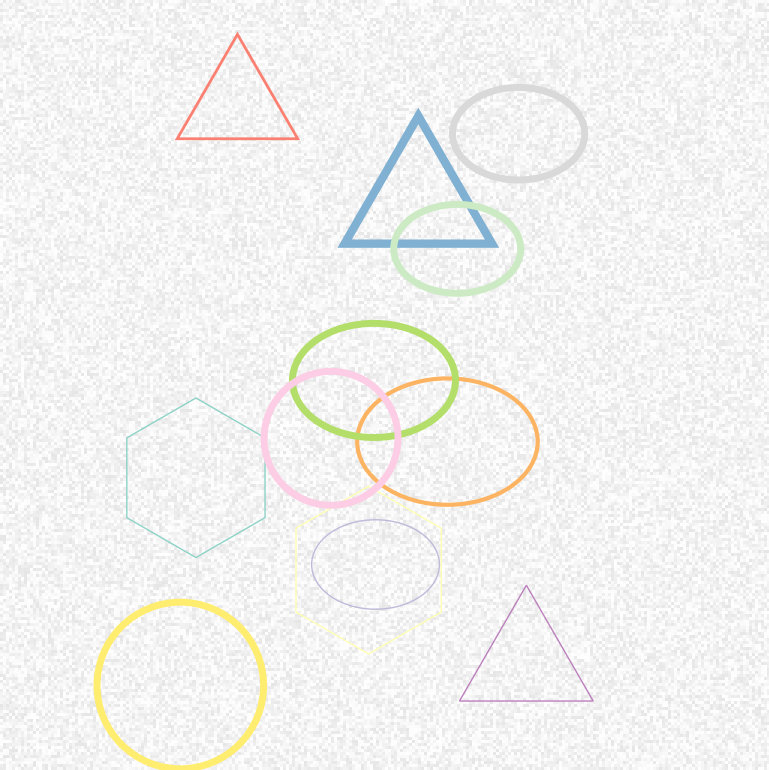[{"shape": "hexagon", "thickness": 0.5, "radius": 0.52, "center": [0.254, 0.38]}, {"shape": "hexagon", "thickness": 0.5, "radius": 0.54, "center": [0.479, 0.26]}, {"shape": "oval", "thickness": 0.5, "radius": 0.41, "center": [0.488, 0.267]}, {"shape": "triangle", "thickness": 1, "radius": 0.45, "center": [0.308, 0.865]}, {"shape": "triangle", "thickness": 3, "radius": 0.55, "center": [0.543, 0.739]}, {"shape": "oval", "thickness": 1.5, "radius": 0.59, "center": [0.581, 0.426]}, {"shape": "oval", "thickness": 2.5, "radius": 0.53, "center": [0.486, 0.506]}, {"shape": "circle", "thickness": 2.5, "radius": 0.43, "center": [0.43, 0.431]}, {"shape": "oval", "thickness": 2.5, "radius": 0.43, "center": [0.674, 0.826]}, {"shape": "triangle", "thickness": 0.5, "radius": 0.5, "center": [0.684, 0.14]}, {"shape": "oval", "thickness": 2.5, "radius": 0.41, "center": [0.594, 0.677]}, {"shape": "circle", "thickness": 2.5, "radius": 0.54, "center": [0.234, 0.11]}]